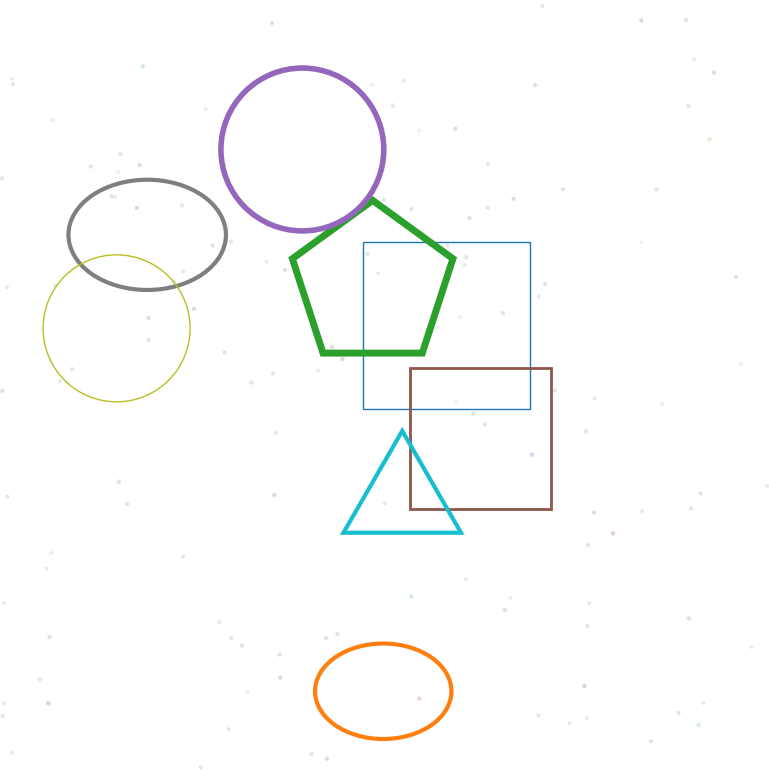[{"shape": "square", "thickness": 0.5, "radius": 0.54, "center": [0.58, 0.578]}, {"shape": "oval", "thickness": 1.5, "radius": 0.44, "center": [0.498, 0.102]}, {"shape": "pentagon", "thickness": 2.5, "radius": 0.55, "center": [0.484, 0.63]}, {"shape": "circle", "thickness": 2, "radius": 0.53, "center": [0.393, 0.806]}, {"shape": "square", "thickness": 1, "radius": 0.46, "center": [0.624, 0.431]}, {"shape": "oval", "thickness": 1.5, "radius": 0.51, "center": [0.191, 0.695]}, {"shape": "circle", "thickness": 0.5, "radius": 0.48, "center": [0.151, 0.574]}, {"shape": "triangle", "thickness": 1.5, "radius": 0.44, "center": [0.522, 0.352]}]